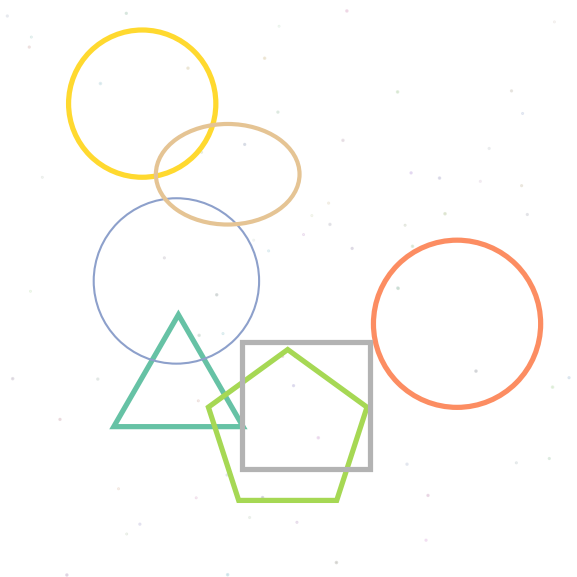[{"shape": "triangle", "thickness": 2.5, "radius": 0.65, "center": [0.309, 0.325]}, {"shape": "circle", "thickness": 2.5, "radius": 0.72, "center": [0.791, 0.438]}, {"shape": "circle", "thickness": 1, "radius": 0.72, "center": [0.305, 0.513]}, {"shape": "pentagon", "thickness": 2.5, "radius": 0.72, "center": [0.498, 0.249]}, {"shape": "circle", "thickness": 2.5, "radius": 0.64, "center": [0.246, 0.82]}, {"shape": "oval", "thickness": 2, "radius": 0.62, "center": [0.394, 0.697]}, {"shape": "square", "thickness": 2.5, "radius": 0.55, "center": [0.53, 0.297]}]